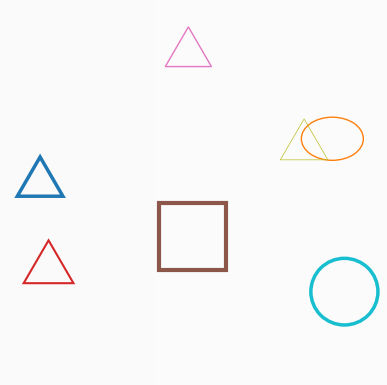[{"shape": "triangle", "thickness": 2.5, "radius": 0.34, "center": [0.103, 0.524]}, {"shape": "oval", "thickness": 1, "radius": 0.4, "center": [0.858, 0.64]}, {"shape": "triangle", "thickness": 1.5, "radius": 0.37, "center": [0.125, 0.302]}, {"shape": "square", "thickness": 3, "radius": 0.44, "center": [0.497, 0.386]}, {"shape": "triangle", "thickness": 1, "radius": 0.34, "center": [0.486, 0.861]}, {"shape": "triangle", "thickness": 0.5, "radius": 0.35, "center": [0.785, 0.62]}, {"shape": "circle", "thickness": 2.5, "radius": 0.43, "center": [0.889, 0.242]}]